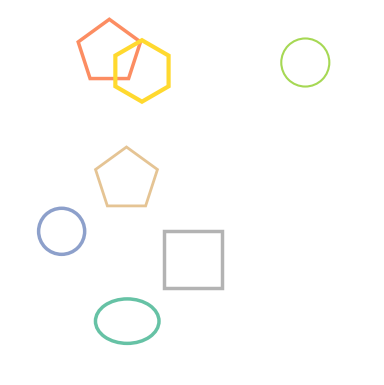[{"shape": "oval", "thickness": 2.5, "radius": 0.41, "center": [0.33, 0.166]}, {"shape": "pentagon", "thickness": 2.5, "radius": 0.43, "center": [0.284, 0.865]}, {"shape": "circle", "thickness": 2.5, "radius": 0.3, "center": [0.16, 0.399]}, {"shape": "circle", "thickness": 1.5, "radius": 0.31, "center": [0.793, 0.838]}, {"shape": "hexagon", "thickness": 3, "radius": 0.4, "center": [0.369, 0.816]}, {"shape": "pentagon", "thickness": 2, "radius": 0.42, "center": [0.329, 0.534]}, {"shape": "square", "thickness": 2.5, "radius": 0.37, "center": [0.501, 0.326]}]